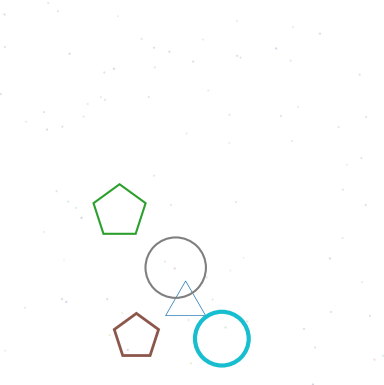[{"shape": "triangle", "thickness": 0.5, "radius": 0.3, "center": [0.482, 0.21]}, {"shape": "pentagon", "thickness": 1.5, "radius": 0.36, "center": [0.311, 0.45]}, {"shape": "pentagon", "thickness": 2, "radius": 0.3, "center": [0.354, 0.125]}, {"shape": "circle", "thickness": 1.5, "radius": 0.39, "center": [0.456, 0.305]}, {"shape": "circle", "thickness": 3, "radius": 0.35, "center": [0.576, 0.12]}]